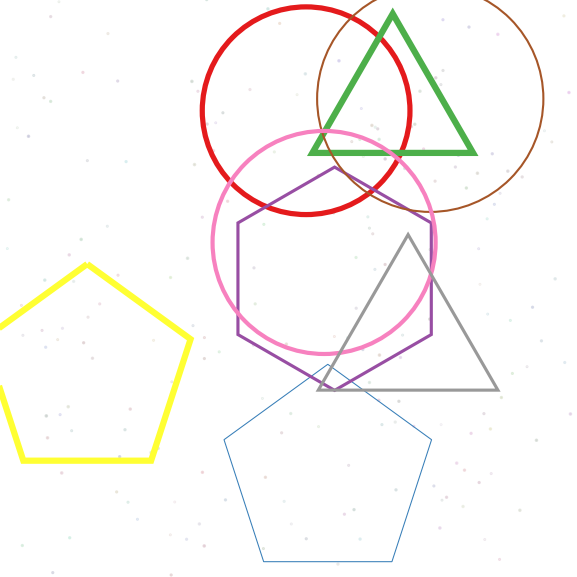[{"shape": "circle", "thickness": 2.5, "radius": 0.9, "center": [0.53, 0.807]}, {"shape": "pentagon", "thickness": 0.5, "radius": 0.94, "center": [0.568, 0.179]}, {"shape": "triangle", "thickness": 3, "radius": 0.8, "center": [0.68, 0.815]}, {"shape": "hexagon", "thickness": 1.5, "radius": 0.97, "center": [0.579, 0.516]}, {"shape": "pentagon", "thickness": 3, "radius": 0.94, "center": [0.151, 0.354]}, {"shape": "circle", "thickness": 1, "radius": 0.98, "center": [0.745, 0.828]}, {"shape": "circle", "thickness": 2, "radius": 0.97, "center": [0.561, 0.579]}, {"shape": "triangle", "thickness": 1.5, "radius": 0.9, "center": [0.707, 0.413]}]